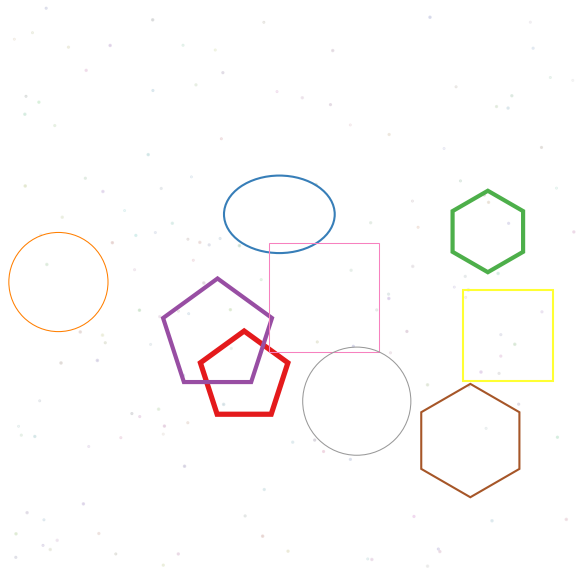[{"shape": "pentagon", "thickness": 2.5, "radius": 0.4, "center": [0.423, 0.346]}, {"shape": "oval", "thickness": 1, "radius": 0.48, "center": [0.484, 0.628]}, {"shape": "hexagon", "thickness": 2, "radius": 0.35, "center": [0.845, 0.598]}, {"shape": "pentagon", "thickness": 2, "radius": 0.5, "center": [0.377, 0.418]}, {"shape": "circle", "thickness": 0.5, "radius": 0.43, "center": [0.101, 0.511]}, {"shape": "square", "thickness": 1, "radius": 0.39, "center": [0.88, 0.418]}, {"shape": "hexagon", "thickness": 1, "radius": 0.49, "center": [0.814, 0.236]}, {"shape": "square", "thickness": 0.5, "radius": 0.47, "center": [0.561, 0.484]}, {"shape": "circle", "thickness": 0.5, "radius": 0.47, "center": [0.618, 0.304]}]